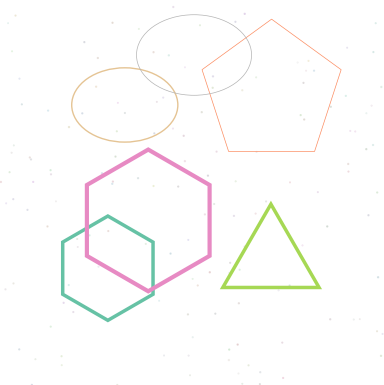[{"shape": "hexagon", "thickness": 2.5, "radius": 0.68, "center": [0.28, 0.303]}, {"shape": "pentagon", "thickness": 0.5, "radius": 0.95, "center": [0.705, 0.76]}, {"shape": "hexagon", "thickness": 3, "radius": 0.92, "center": [0.385, 0.427]}, {"shape": "triangle", "thickness": 2.5, "radius": 0.72, "center": [0.704, 0.325]}, {"shape": "oval", "thickness": 1, "radius": 0.69, "center": [0.324, 0.727]}, {"shape": "oval", "thickness": 0.5, "radius": 0.75, "center": [0.504, 0.857]}]